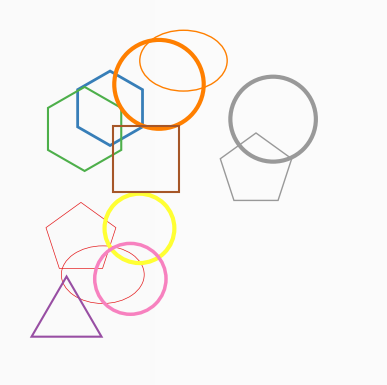[{"shape": "oval", "thickness": 0.5, "radius": 0.53, "center": [0.265, 0.287]}, {"shape": "pentagon", "thickness": 0.5, "radius": 0.47, "center": [0.209, 0.379]}, {"shape": "hexagon", "thickness": 2, "radius": 0.48, "center": [0.284, 0.719]}, {"shape": "hexagon", "thickness": 1.5, "radius": 0.55, "center": [0.218, 0.665]}, {"shape": "triangle", "thickness": 1.5, "radius": 0.52, "center": [0.172, 0.178]}, {"shape": "oval", "thickness": 1, "radius": 0.56, "center": [0.473, 0.842]}, {"shape": "circle", "thickness": 3, "radius": 0.58, "center": [0.41, 0.781]}, {"shape": "circle", "thickness": 3, "radius": 0.45, "center": [0.36, 0.407]}, {"shape": "square", "thickness": 1.5, "radius": 0.42, "center": [0.377, 0.587]}, {"shape": "circle", "thickness": 2.5, "radius": 0.46, "center": [0.336, 0.276]}, {"shape": "circle", "thickness": 3, "radius": 0.55, "center": [0.705, 0.69]}, {"shape": "pentagon", "thickness": 1, "radius": 0.48, "center": [0.661, 0.558]}]